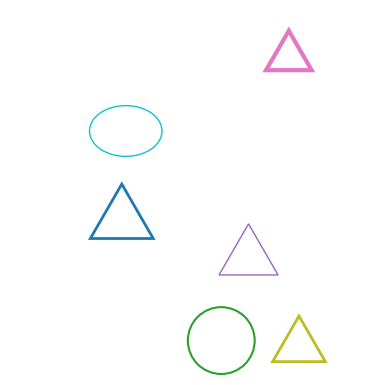[{"shape": "triangle", "thickness": 2, "radius": 0.47, "center": [0.316, 0.428]}, {"shape": "circle", "thickness": 1.5, "radius": 0.43, "center": [0.575, 0.115]}, {"shape": "triangle", "thickness": 1, "radius": 0.44, "center": [0.646, 0.33]}, {"shape": "triangle", "thickness": 3, "radius": 0.34, "center": [0.75, 0.852]}, {"shape": "triangle", "thickness": 2, "radius": 0.39, "center": [0.777, 0.1]}, {"shape": "oval", "thickness": 1, "radius": 0.47, "center": [0.327, 0.66]}]